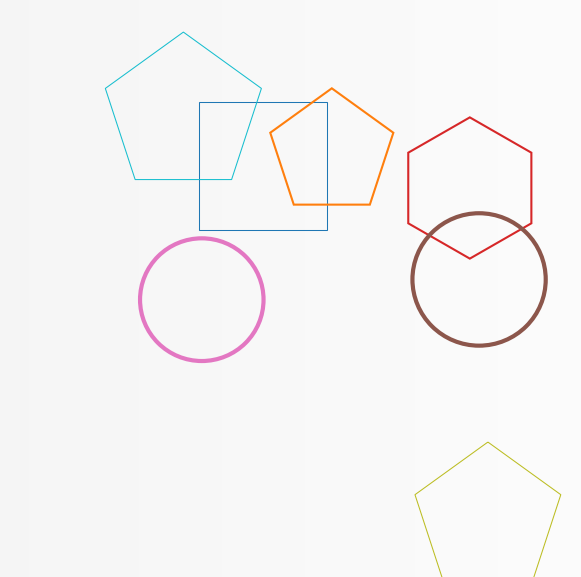[{"shape": "square", "thickness": 0.5, "radius": 0.55, "center": [0.453, 0.711]}, {"shape": "pentagon", "thickness": 1, "radius": 0.56, "center": [0.571, 0.735]}, {"shape": "hexagon", "thickness": 1, "radius": 0.61, "center": [0.808, 0.674]}, {"shape": "circle", "thickness": 2, "radius": 0.57, "center": [0.824, 0.515]}, {"shape": "circle", "thickness": 2, "radius": 0.53, "center": [0.347, 0.48]}, {"shape": "pentagon", "thickness": 0.5, "radius": 0.66, "center": [0.839, 0.102]}, {"shape": "pentagon", "thickness": 0.5, "radius": 0.71, "center": [0.315, 0.802]}]